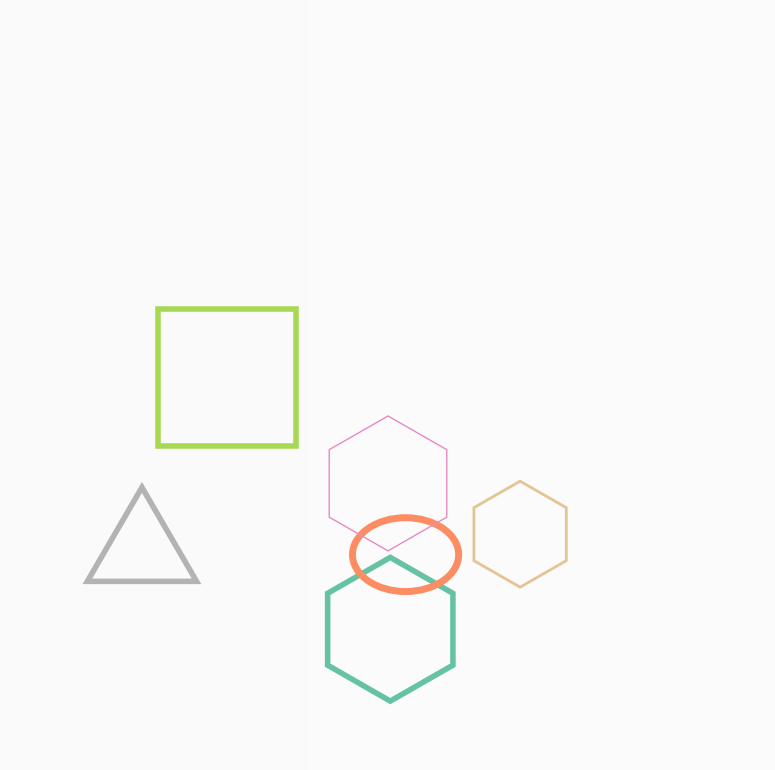[{"shape": "hexagon", "thickness": 2, "radius": 0.47, "center": [0.504, 0.183]}, {"shape": "oval", "thickness": 2.5, "radius": 0.34, "center": [0.523, 0.28]}, {"shape": "hexagon", "thickness": 0.5, "radius": 0.44, "center": [0.501, 0.372]}, {"shape": "square", "thickness": 2, "radius": 0.45, "center": [0.293, 0.51]}, {"shape": "hexagon", "thickness": 1, "radius": 0.34, "center": [0.671, 0.306]}, {"shape": "triangle", "thickness": 2, "radius": 0.41, "center": [0.183, 0.286]}]